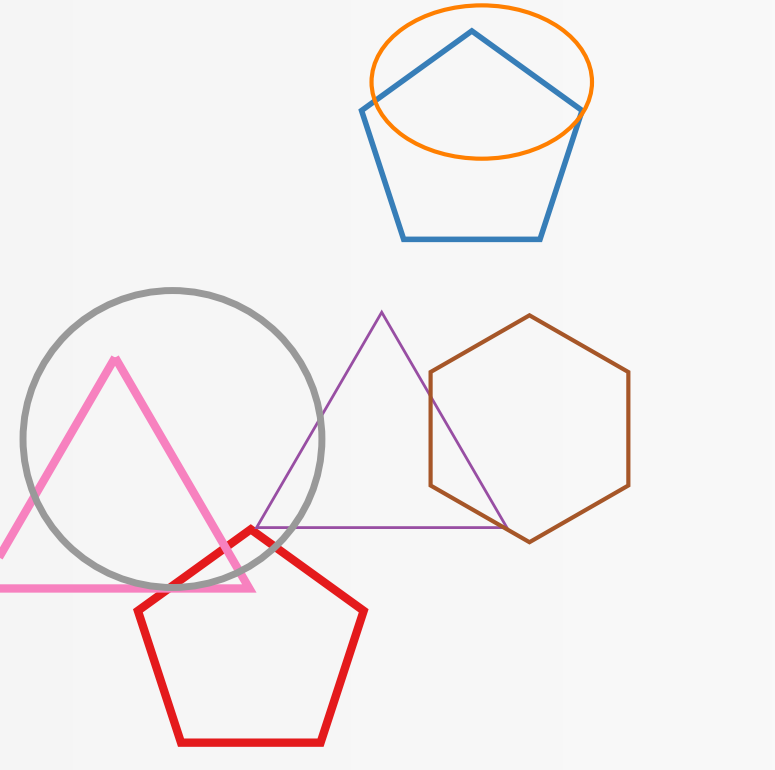[{"shape": "pentagon", "thickness": 3, "radius": 0.77, "center": [0.324, 0.159]}, {"shape": "pentagon", "thickness": 2, "radius": 0.75, "center": [0.609, 0.81]}, {"shape": "triangle", "thickness": 1, "radius": 0.93, "center": [0.493, 0.408]}, {"shape": "oval", "thickness": 1.5, "radius": 0.71, "center": [0.622, 0.893]}, {"shape": "hexagon", "thickness": 1.5, "radius": 0.74, "center": [0.683, 0.443]}, {"shape": "triangle", "thickness": 3, "radius": 1.0, "center": [0.149, 0.336]}, {"shape": "circle", "thickness": 2.5, "radius": 0.96, "center": [0.223, 0.43]}]